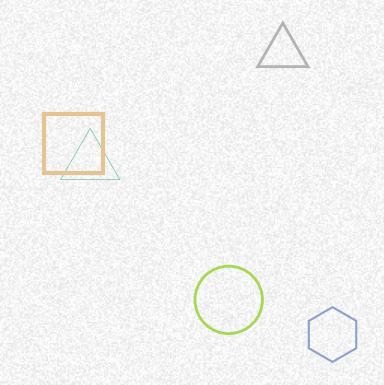[{"shape": "triangle", "thickness": 0.5, "radius": 0.44, "center": [0.234, 0.578]}, {"shape": "hexagon", "thickness": 1.5, "radius": 0.36, "center": [0.864, 0.131]}, {"shape": "circle", "thickness": 2, "radius": 0.44, "center": [0.594, 0.221]}, {"shape": "square", "thickness": 3, "radius": 0.38, "center": [0.192, 0.626]}, {"shape": "triangle", "thickness": 2, "radius": 0.38, "center": [0.735, 0.865]}]